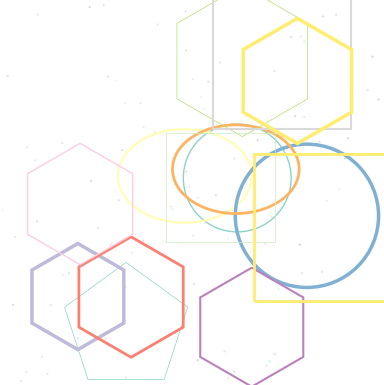[{"shape": "pentagon", "thickness": 0.5, "radius": 0.84, "center": [0.327, 0.15]}, {"shape": "circle", "thickness": 1, "radius": 0.7, "center": [0.616, 0.538]}, {"shape": "oval", "thickness": 1.5, "radius": 0.87, "center": [0.48, 0.543]}, {"shape": "hexagon", "thickness": 2.5, "radius": 0.69, "center": [0.202, 0.23]}, {"shape": "hexagon", "thickness": 2, "radius": 0.78, "center": [0.34, 0.228]}, {"shape": "circle", "thickness": 2.5, "radius": 0.93, "center": [0.797, 0.439]}, {"shape": "oval", "thickness": 2, "radius": 0.82, "center": [0.613, 0.561]}, {"shape": "hexagon", "thickness": 0.5, "radius": 0.98, "center": [0.629, 0.841]}, {"shape": "hexagon", "thickness": 1, "radius": 0.79, "center": [0.208, 0.47]}, {"shape": "square", "thickness": 1.5, "radius": 0.9, "center": [0.732, 0.844]}, {"shape": "hexagon", "thickness": 1.5, "radius": 0.77, "center": [0.654, 0.15]}, {"shape": "square", "thickness": 0.5, "radius": 0.71, "center": [0.572, 0.512]}, {"shape": "square", "thickness": 2, "radius": 0.95, "center": [0.851, 0.41]}, {"shape": "hexagon", "thickness": 2.5, "radius": 0.81, "center": [0.772, 0.79]}]